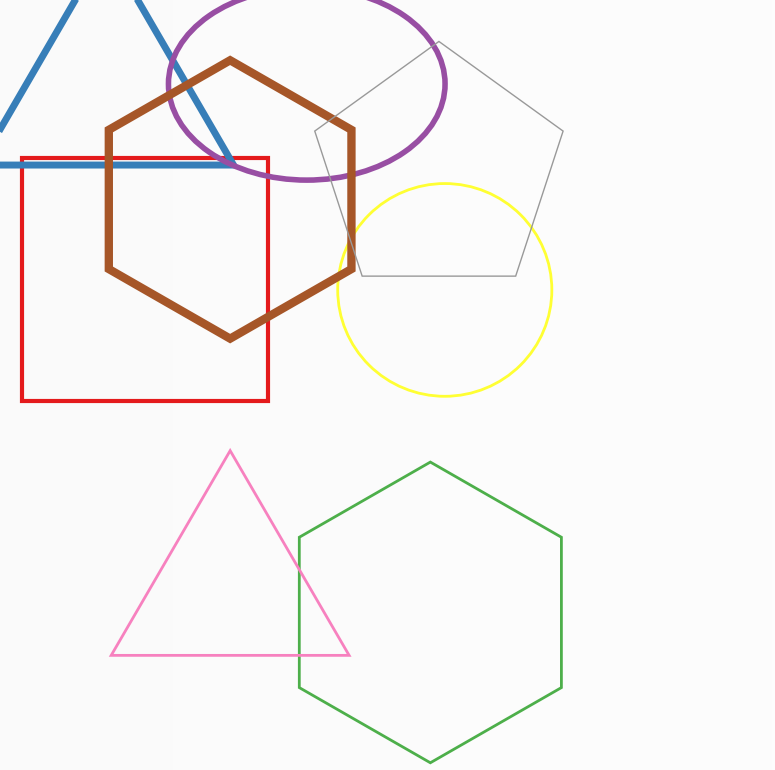[{"shape": "square", "thickness": 1.5, "radius": 0.79, "center": [0.187, 0.637]}, {"shape": "triangle", "thickness": 2.5, "radius": 0.95, "center": [0.137, 0.88]}, {"shape": "hexagon", "thickness": 1, "radius": 0.98, "center": [0.555, 0.205]}, {"shape": "oval", "thickness": 2, "radius": 0.89, "center": [0.396, 0.891]}, {"shape": "circle", "thickness": 1, "radius": 0.69, "center": [0.574, 0.623]}, {"shape": "hexagon", "thickness": 3, "radius": 0.9, "center": [0.297, 0.741]}, {"shape": "triangle", "thickness": 1, "radius": 0.89, "center": [0.297, 0.237]}, {"shape": "pentagon", "thickness": 0.5, "radius": 0.84, "center": [0.566, 0.778]}]